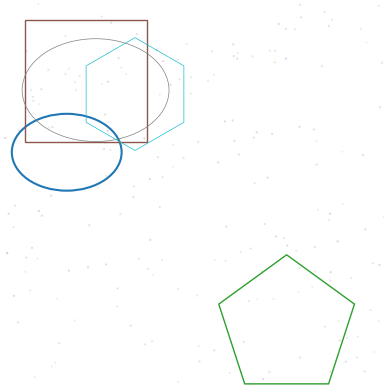[{"shape": "oval", "thickness": 1.5, "radius": 0.71, "center": [0.173, 0.605]}, {"shape": "pentagon", "thickness": 1, "radius": 0.93, "center": [0.744, 0.153]}, {"shape": "square", "thickness": 1, "radius": 0.79, "center": [0.223, 0.79]}, {"shape": "oval", "thickness": 0.5, "radius": 0.95, "center": [0.248, 0.766]}, {"shape": "hexagon", "thickness": 0.5, "radius": 0.73, "center": [0.351, 0.756]}]